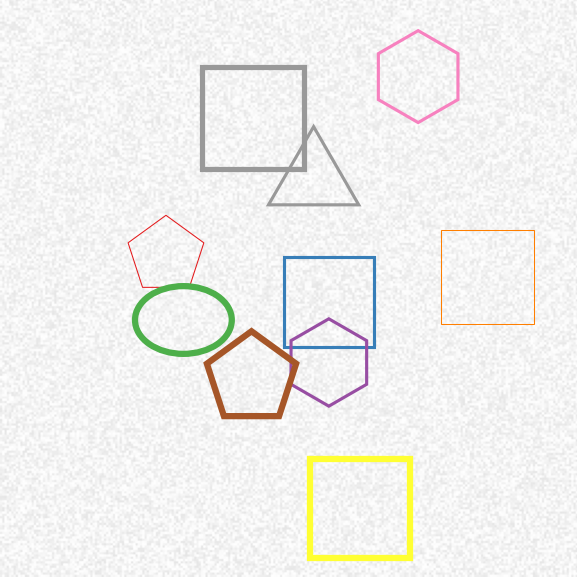[{"shape": "pentagon", "thickness": 0.5, "radius": 0.34, "center": [0.287, 0.557]}, {"shape": "square", "thickness": 1.5, "radius": 0.39, "center": [0.57, 0.476]}, {"shape": "oval", "thickness": 3, "radius": 0.42, "center": [0.318, 0.445]}, {"shape": "hexagon", "thickness": 1.5, "radius": 0.38, "center": [0.569, 0.371]}, {"shape": "square", "thickness": 0.5, "radius": 0.4, "center": [0.844, 0.52]}, {"shape": "square", "thickness": 3, "radius": 0.43, "center": [0.624, 0.119]}, {"shape": "pentagon", "thickness": 3, "radius": 0.41, "center": [0.435, 0.344]}, {"shape": "hexagon", "thickness": 1.5, "radius": 0.4, "center": [0.724, 0.866]}, {"shape": "triangle", "thickness": 1.5, "radius": 0.45, "center": [0.543, 0.69]}, {"shape": "square", "thickness": 2.5, "radius": 0.44, "center": [0.438, 0.795]}]